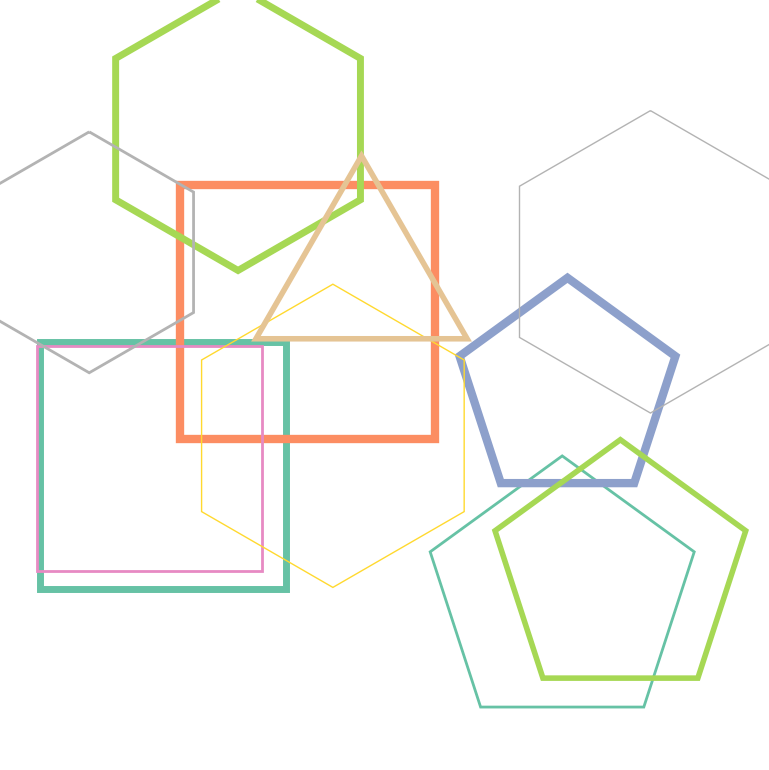[{"shape": "square", "thickness": 2.5, "radius": 0.8, "center": [0.212, 0.395]}, {"shape": "pentagon", "thickness": 1, "radius": 0.9, "center": [0.73, 0.228]}, {"shape": "square", "thickness": 3, "radius": 0.83, "center": [0.4, 0.595]}, {"shape": "pentagon", "thickness": 3, "radius": 0.74, "center": [0.737, 0.492]}, {"shape": "square", "thickness": 1, "radius": 0.73, "center": [0.194, 0.404]}, {"shape": "pentagon", "thickness": 2, "radius": 0.86, "center": [0.806, 0.258]}, {"shape": "hexagon", "thickness": 2.5, "radius": 0.92, "center": [0.309, 0.832]}, {"shape": "hexagon", "thickness": 0.5, "radius": 0.98, "center": [0.432, 0.434]}, {"shape": "triangle", "thickness": 2, "radius": 0.79, "center": [0.47, 0.639]}, {"shape": "hexagon", "thickness": 0.5, "radius": 0.98, "center": [0.845, 0.66]}, {"shape": "hexagon", "thickness": 1, "radius": 0.78, "center": [0.116, 0.672]}]